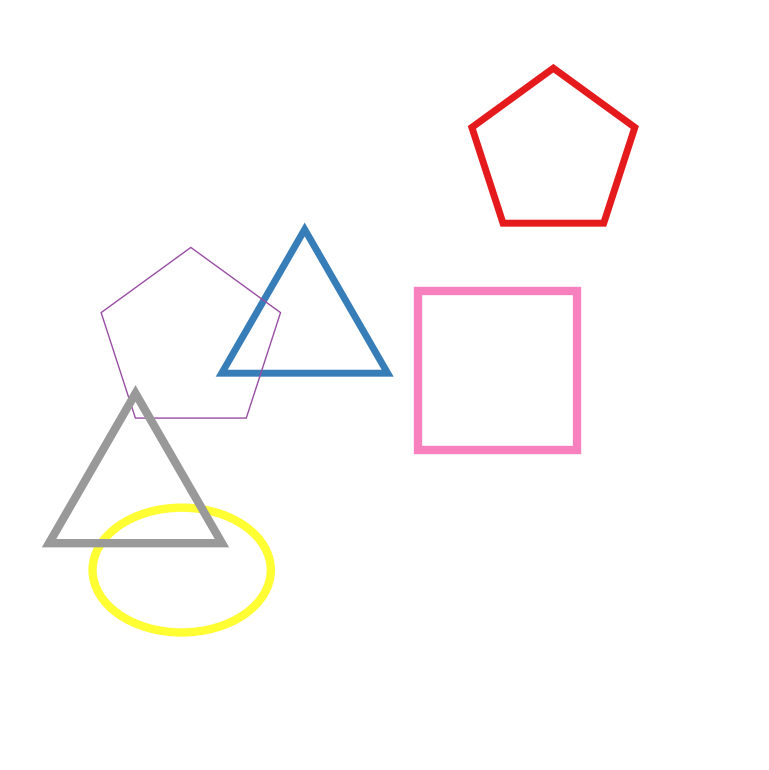[{"shape": "pentagon", "thickness": 2.5, "radius": 0.56, "center": [0.719, 0.8]}, {"shape": "triangle", "thickness": 2.5, "radius": 0.62, "center": [0.396, 0.578]}, {"shape": "pentagon", "thickness": 0.5, "radius": 0.61, "center": [0.248, 0.556]}, {"shape": "oval", "thickness": 3, "radius": 0.58, "center": [0.236, 0.26]}, {"shape": "square", "thickness": 3, "radius": 0.52, "center": [0.647, 0.519]}, {"shape": "triangle", "thickness": 3, "radius": 0.65, "center": [0.176, 0.359]}]